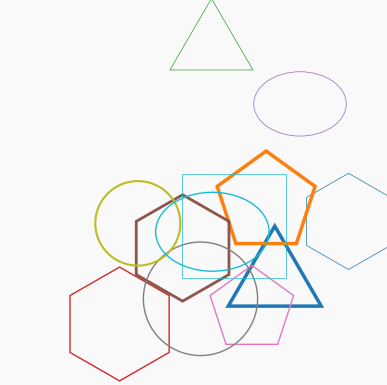[{"shape": "hexagon", "thickness": 0.5, "radius": 0.62, "center": [0.899, 0.425]}, {"shape": "triangle", "thickness": 2.5, "radius": 0.69, "center": [0.709, 0.274]}, {"shape": "pentagon", "thickness": 2.5, "radius": 0.66, "center": [0.687, 0.475]}, {"shape": "triangle", "thickness": 0.5, "radius": 0.62, "center": [0.546, 0.88]}, {"shape": "hexagon", "thickness": 1, "radius": 0.74, "center": [0.309, 0.158]}, {"shape": "oval", "thickness": 0.5, "radius": 0.6, "center": [0.774, 0.73]}, {"shape": "hexagon", "thickness": 2, "radius": 0.69, "center": [0.471, 0.356]}, {"shape": "pentagon", "thickness": 1, "radius": 0.57, "center": [0.65, 0.197]}, {"shape": "circle", "thickness": 1, "radius": 0.74, "center": [0.517, 0.224]}, {"shape": "circle", "thickness": 1.5, "radius": 0.55, "center": [0.356, 0.42]}, {"shape": "oval", "thickness": 1, "radius": 0.73, "center": [0.548, 0.398]}, {"shape": "square", "thickness": 0.5, "radius": 0.67, "center": [0.604, 0.413]}]